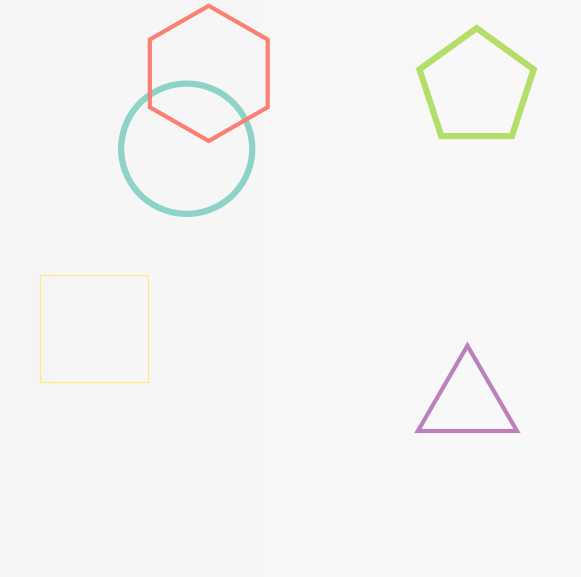[{"shape": "circle", "thickness": 3, "radius": 0.56, "center": [0.321, 0.742]}, {"shape": "hexagon", "thickness": 2, "radius": 0.59, "center": [0.359, 0.872]}, {"shape": "pentagon", "thickness": 3, "radius": 0.52, "center": [0.82, 0.847]}, {"shape": "triangle", "thickness": 2, "radius": 0.49, "center": [0.804, 0.302]}, {"shape": "square", "thickness": 0.5, "radius": 0.46, "center": [0.162, 0.431]}]